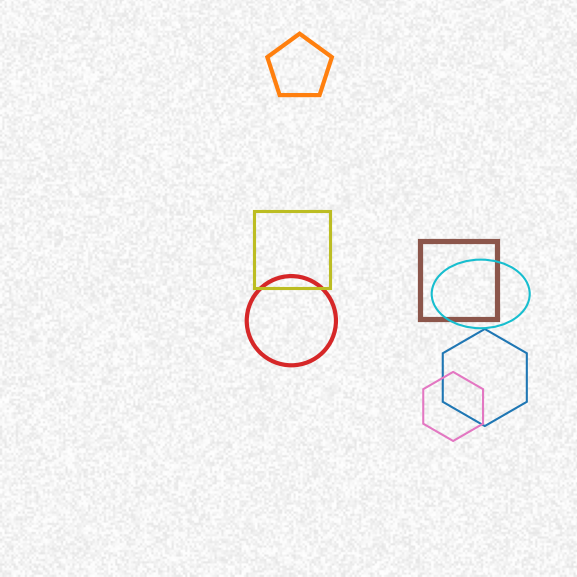[{"shape": "hexagon", "thickness": 1, "radius": 0.42, "center": [0.839, 0.345]}, {"shape": "pentagon", "thickness": 2, "radius": 0.29, "center": [0.519, 0.882]}, {"shape": "circle", "thickness": 2, "radius": 0.39, "center": [0.504, 0.444]}, {"shape": "square", "thickness": 2.5, "radius": 0.34, "center": [0.794, 0.514]}, {"shape": "hexagon", "thickness": 1, "radius": 0.3, "center": [0.785, 0.295]}, {"shape": "square", "thickness": 1.5, "radius": 0.33, "center": [0.505, 0.567]}, {"shape": "oval", "thickness": 1, "radius": 0.42, "center": [0.832, 0.49]}]